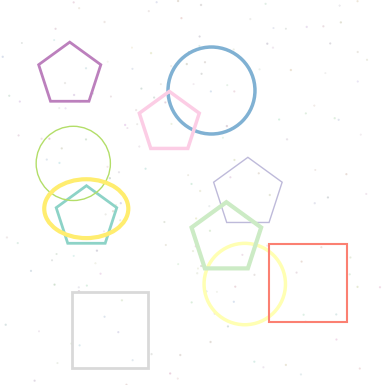[{"shape": "pentagon", "thickness": 2, "radius": 0.41, "center": [0.225, 0.435]}, {"shape": "circle", "thickness": 2.5, "radius": 0.53, "center": [0.636, 0.262]}, {"shape": "pentagon", "thickness": 1, "radius": 0.47, "center": [0.644, 0.498]}, {"shape": "square", "thickness": 1.5, "radius": 0.51, "center": [0.799, 0.264]}, {"shape": "circle", "thickness": 2.5, "radius": 0.56, "center": [0.549, 0.765]}, {"shape": "circle", "thickness": 1, "radius": 0.48, "center": [0.19, 0.576]}, {"shape": "pentagon", "thickness": 2.5, "radius": 0.41, "center": [0.44, 0.681]}, {"shape": "square", "thickness": 2, "radius": 0.49, "center": [0.286, 0.143]}, {"shape": "pentagon", "thickness": 2, "radius": 0.42, "center": [0.181, 0.806]}, {"shape": "pentagon", "thickness": 3, "radius": 0.48, "center": [0.588, 0.38]}, {"shape": "oval", "thickness": 3, "radius": 0.55, "center": [0.224, 0.458]}]